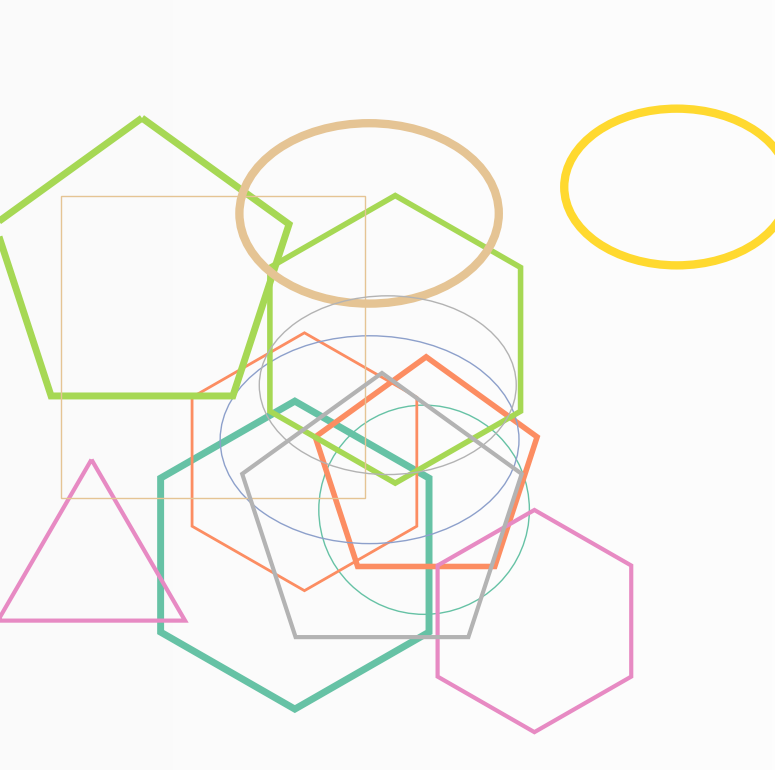[{"shape": "circle", "thickness": 0.5, "radius": 0.68, "center": [0.547, 0.338]}, {"shape": "hexagon", "thickness": 2.5, "radius": 1.0, "center": [0.38, 0.279]}, {"shape": "pentagon", "thickness": 2, "radius": 0.75, "center": [0.55, 0.386]}, {"shape": "hexagon", "thickness": 1, "radius": 0.84, "center": [0.393, 0.4]}, {"shape": "oval", "thickness": 0.5, "radius": 0.96, "center": [0.477, 0.429]}, {"shape": "triangle", "thickness": 1.5, "radius": 0.7, "center": [0.118, 0.264]}, {"shape": "hexagon", "thickness": 1.5, "radius": 0.72, "center": [0.69, 0.193]}, {"shape": "hexagon", "thickness": 2, "radius": 0.93, "center": [0.51, 0.559]}, {"shape": "pentagon", "thickness": 2.5, "radius": 1.0, "center": [0.183, 0.647]}, {"shape": "oval", "thickness": 3, "radius": 0.73, "center": [0.873, 0.757]}, {"shape": "oval", "thickness": 3, "radius": 0.84, "center": [0.476, 0.723]}, {"shape": "square", "thickness": 0.5, "radius": 0.98, "center": [0.275, 0.549]}, {"shape": "oval", "thickness": 0.5, "radius": 0.83, "center": [0.5, 0.5]}, {"shape": "pentagon", "thickness": 1.5, "radius": 0.95, "center": [0.493, 0.326]}]